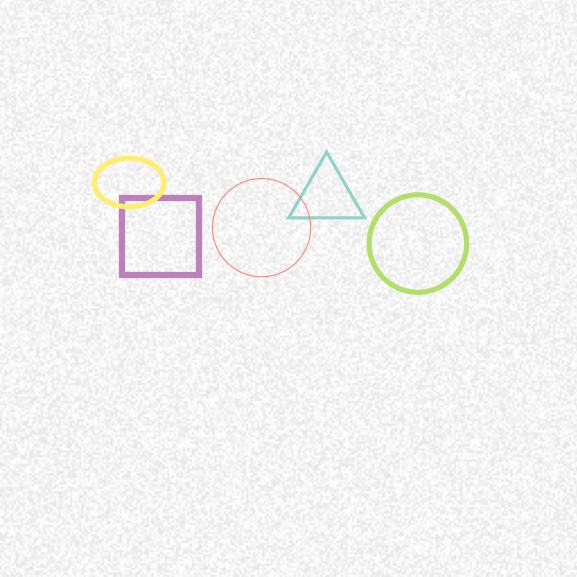[{"shape": "triangle", "thickness": 1.5, "radius": 0.38, "center": [0.566, 0.66]}, {"shape": "circle", "thickness": 0.5, "radius": 0.43, "center": [0.453, 0.605]}, {"shape": "circle", "thickness": 2.5, "radius": 0.42, "center": [0.724, 0.577]}, {"shape": "square", "thickness": 3, "radius": 0.33, "center": [0.278, 0.59]}, {"shape": "oval", "thickness": 2.5, "radius": 0.3, "center": [0.224, 0.683]}]